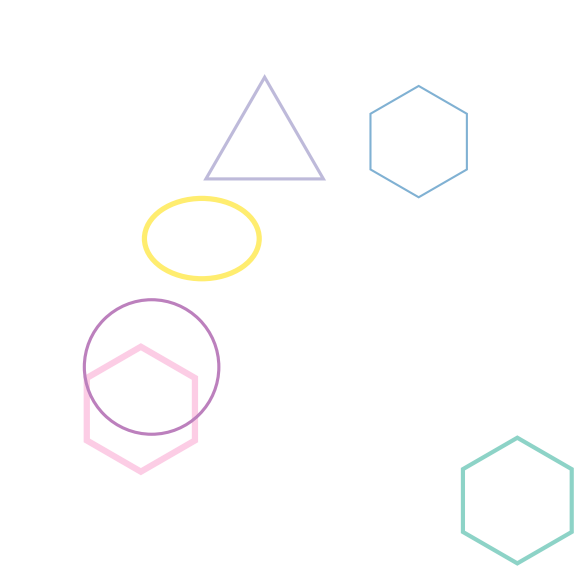[{"shape": "hexagon", "thickness": 2, "radius": 0.54, "center": [0.896, 0.132]}, {"shape": "triangle", "thickness": 1.5, "radius": 0.59, "center": [0.458, 0.748]}, {"shape": "hexagon", "thickness": 1, "radius": 0.48, "center": [0.725, 0.754]}, {"shape": "hexagon", "thickness": 3, "radius": 0.54, "center": [0.244, 0.291]}, {"shape": "circle", "thickness": 1.5, "radius": 0.58, "center": [0.262, 0.364]}, {"shape": "oval", "thickness": 2.5, "radius": 0.5, "center": [0.349, 0.586]}]